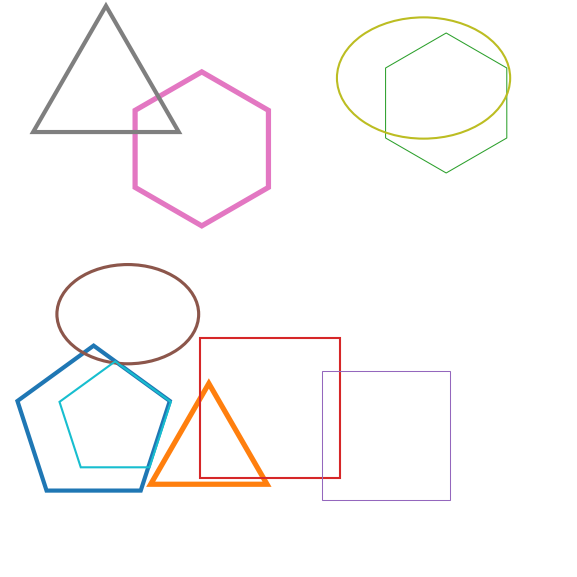[{"shape": "pentagon", "thickness": 2, "radius": 0.69, "center": [0.162, 0.262]}, {"shape": "triangle", "thickness": 2.5, "radius": 0.58, "center": [0.362, 0.219]}, {"shape": "hexagon", "thickness": 0.5, "radius": 0.61, "center": [0.773, 0.821]}, {"shape": "square", "thickness": 1, "radius": 0.61, "center": [0.468, 0.293]}, {"shape": "square", "thickness": 0.5, "radius": 0.56, "center": [0.669, 0.245]}, {"shape": "oval", "thickness": 1.5, "radius": 0.61, "center": [0.221, 0.455]}, {"shape": "hexagon", "thickness": 2.5, "radius": 0.67, "center": [0.349, 0.741]}, {"shape": "triangle", "thickness": 2, "radius": 0.73, "center": [0.183, 0.843]}, {"shape": "oval", "thickness": 1, "radius": 0.75, "center": [0.733, 0.864]}, {"shape": "pentagon", "thickness": 1, "radius": 0.51, "center": [0.199, 0.272]}]